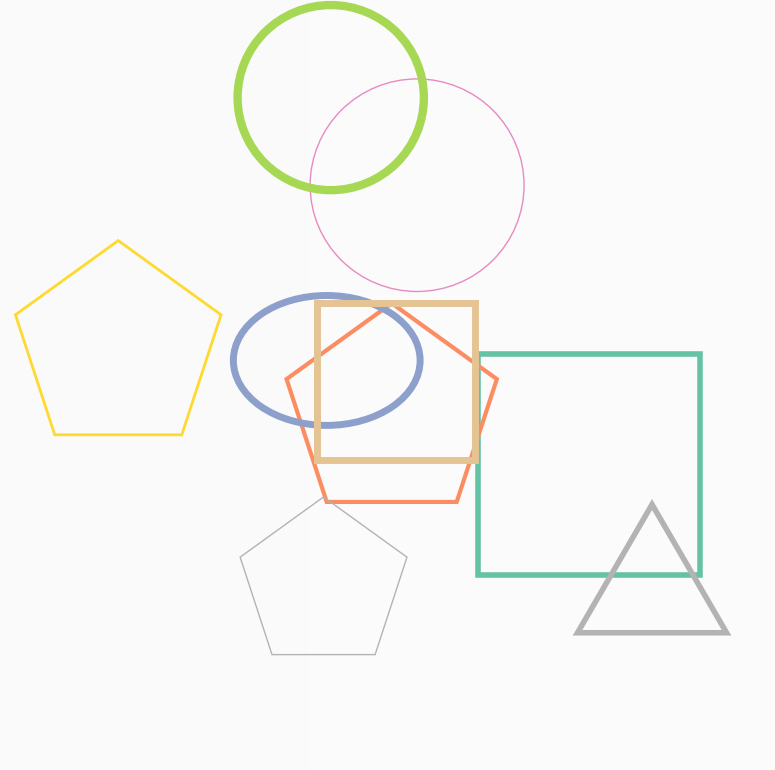[{"shape": "square", "thickness": 2, "radius": 0.72, "center": [0.76, 0.397]}, {"shape": "pentagon", "thickness": 1.5, "radius": 0.71, "center": [0.505, 0.464]}, {"shape": "oval", "thickness": 2.5, "radius": 0.6, "center": [0.422, 0.532]}, {"shape": "circle", "thickness": 0.5, "radius": 0.69, "center": [0.538, 0.759]}, {"shape": "circle", "thickness": 3, "radius": 0.6, "center": [0.427, 0.873]}, {"shape": "pentagon", "thickness": 1, "radius": 0.7, "center": [0.153, 0.548]}, {"shape": "square", "thickness": 2.5, "radius": 0.51, "center": [0.511, 0.504]}, {"shape": "pentagon", "thickness": 0.5, "radius": 0.57, "center": [0.417, 0.241]}, {"shape": "triangle", "thickness": 2, "radius": 0.56, "center": [0.841, 0.234]}]